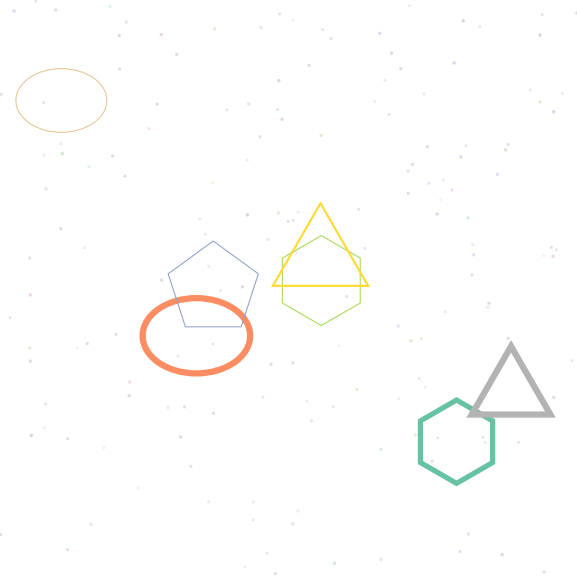[{"shape": "hexagon", "thickness": 2.5, "radius": 0.36, "center": [0.791, 0.234]}, {"shape": "oval", "thickness": 3, "radius": 0.47, "center": [0.34, 0.418]}, {"shape": "pentagon", "thickness": 0.5, "radius": 0.41, "center": [0.369, 0.5]}, {"shape": "hexagon", "thickness": 0.5, "radius": 0.39, "center": [0.556, 0.513]}, {"shape": "triangle", "thickness": 1, "radius": 0.48, "center": [0.555, 0.552]}, {"shape": "oval", "thickness": 0.5, "radius": 0.39, "center": [0.106, 0.825]}, {"shape": "triangle", "thickness": 3, "radius": 0.39, "center": [0.885, 0.321]}]